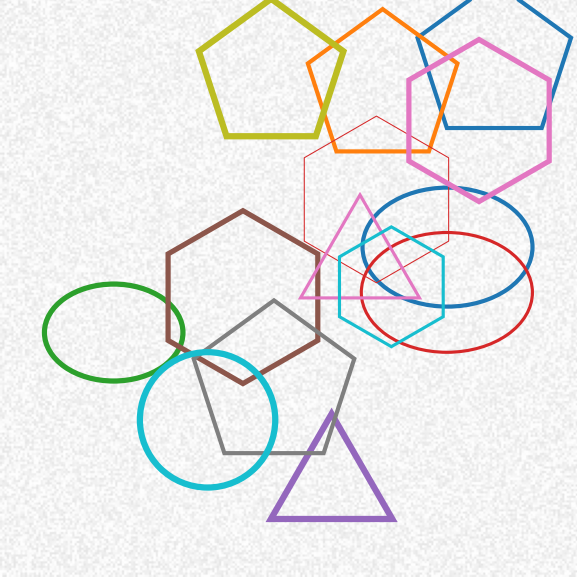[{"shape": "oval", "thickness": 2, "radius": 0.74, "center": [0.775, 0.571]}, {"shape": "pentagon", "thickness": 2, "radius": 0.7, "center": [0.856, 0.891]}, {"shape": "pentagon", "thickness": 2, "radius": 0.68, "center": [0.663, 0.847]}, {"shape": "oval", "thickness": 2.5, "radius": 0.6, "center": [0.197, 0.423]}, {"shape": "oval", "thickness": 1.5, "radius": 0.74, "center": [0.774, 0.493]}, {"shape": "hexagon", "thickness": 0.5, "radius": 0.72, "center": [0.652, 0.654]}, {"shape": "triangle", "thickness": 3, "radius": 0.61, "center": [0.574, 0.161]}, {"shape": "hexagon", "thickness": 2.5, "radius": 0.75, "center": [0.421, 0.485]}, {"shape": "hexagon", "thickness": 2.5, "radius": 0.7, "center": [0.829, 0.79]}, {"shape": "triangle", "thickness": 1.5, "radius": 0.59, "center": [0.623, 0.543]}, {"shape": "pentagon", "thickness": 2, "radius": 0.73, "center": [0.474, 0.333]}, {"shape": "pentagon", "thickness": 3, "radius": 0.66, "center": [0.47, 0.87]}, {"shape": "circle", "thickness": 3, "radius": 0.59, "center": [0.359, 0.272]}, {"shape": "hexagon", "thickness": 1.5, "radius": 0.52, "center": [0.678, 0.503]}]